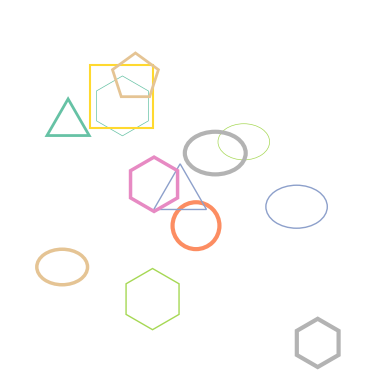[{"shape": "hexagon", "thickness": 0.5, "radius": 0.39, "center": [0.318, 0.725]}, {"shape": "triangle", "thickness": 2, "radius": 0.32, "center": [0.177, 0.68]}, {"shape": "circle", "thickness": 3, "radius": 0.3, "center": [0.509, 0.414]}, {"shape": "triangle", "thickness": 1, "radius": 0.4, "center": [0.468, 0.495]}, {"shape": "oval", "thickness": 1, "radius": 0.4, "center": [0.77, 0.463]}, {"shape": "hexagon", "thickness": 2.5, "radius": 0.35, "center": [0.4, 0.521]}, {"shape": "hexagon", "thickness": 1, "radius": 0.4, "center": [0.396, 0.223]}, {"shape": "oval", "thickness": 0.5, "radius": 0.34, "center": [0.633, 0.632]}, {"shape": "square", "thickness": 1.5, "radius": 0.41, "center": [0.316, 0.75]}, {"shape": "pentagon", "thickness": 2, "radius": 0.31, "center": [0.352, 0.8]}, {"shape": "oval", "thickness": 2.5, "radius": 0.33, "center": [0.161, 0.307]}, {"shape": "oval", "thickness": 3, "radius": 0.4, "center": [0.559, 0.602]}, {"shape": "hexagon", "thickness": 3, "radius": 0.31, "center": [0.825, 0.109]}]